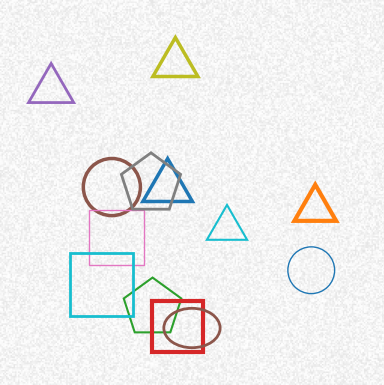[{"shape": "triangle", "thickness": 2.5, "radius": 0.37, "center": [0.435, 0.514]}, {"shape": "circle", "thickness": 1, "radius": 0.3, "center": [0.808, 0.298]}, {"shape": "triangle", "thickness": 3, "radius": 0.31, "center": [0.819, 0.458]}, {"shape": "pentagon", "thickness": 1.5, "radius": 0.39, "center": [0.396, 0.2]}, {"shape": "square", "thickness": 3, "radius": 0.33, "center": [0.461, 0.152]}, {"shape": "triangle", "thickness": 2, "radius": 0.34, "center": [0.133, 0.767]}, {"shape": "circle", "thickness": 2.5, "radius": 0.37, "center": [0.291, 0.514]}, {"shape": "oval", "thickness": 2, "radius": 0.37, "center": [0.499, 0.148]}, {"shape": "square", "thickness": 1, "radius": 0.36, "center": [0.303, 0.383]}, {"shape": "pentagon", "thickness": 2, "radius": 0.4, "center": [0.392, 0.522]}, {"shape": "triangle", "thickness": 2.5, "radius": 0.34, "center": [0.456, 0.835]}, {"shape": "triangle", "thickness": 1.5, "radius": 0.3, "center": [0.59, 0.407]}, {"shape": "square", "thickness": 2, "radius": 0.41, "center": [0.262, 0.262]}]